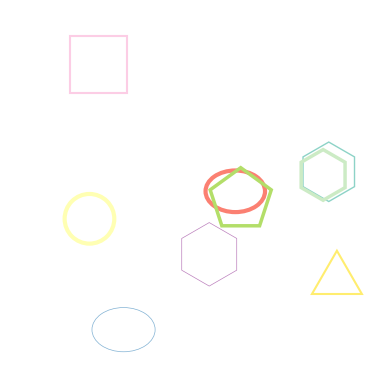[{"shape": "hexagon", "thickness": 1, "radius": 0.39, "center": [0.854, 0.554]}, {"shape": "circle", "thickness": 3, "radius": 0.32, "center": [0.232, 0.432]}, {"shape": "oval", "thickness": 3, "radius": 0.39, "center": [0.611, 0.503]}, {"shape": "oval", "thickness": 0.5, "radius": 0.41, "center": [0.321, 0.144]}, {"shape": "pentagon", "thickness": 2.5, "radius": 0.42, "center": [0.625, 0.481]}, {"shape": "square", "thickness": 1.5, "radius": 0.37, "center": [0.256, 0.833]}, {"shape": "hexagon", "thickness": 0.5, "radius": 0.41, "center": [0.543, 0.339]}, {"shape": "hexagon", "thickness": 2.5, "radius": 0.33, "center": [0.839, 0.546]}, {"shape": "triangle", "thickness": 1.5, "radius": 0.37, "center": [0.875, 0.274]}]